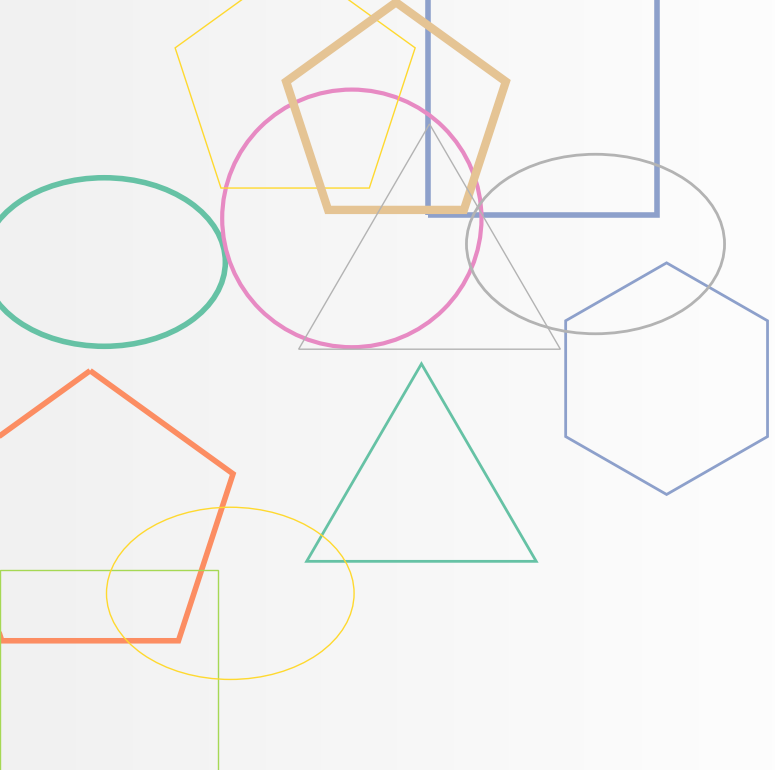[{"shape": "oval", "thickness": 2, "radius": 0.78, "center": [0.134, 0.66]}, {"shape": "triangle", "thickness": 1, "radius": 0.85, "center": [0.544, 0.356]}, {"shape": "pentagon", "thickness": 2, "radius": 0.97, "center": [0.116, 0.325]}, {"shape": "square", "thickness": 2, "radius": 0.74, "center": [0.7, 0.869]}, {"shape": "hexagon", "thickness": 1, "radius": 0.75, "center": [0.86, 0.508]}, {"shape": "circle", "thickness": 1.5, "radius": 0.84, "center": [0.454, 0.716]}, {"shape": "square", "thickness": 0.5, "radius": 0.7, "center": [0.14, 0.12]}, {"shape": "pentagon", "thickness": 0.5, "radius": 0.81, "center": [0.381, 0.888]}, {"shape": "oval", "thickness": 0.5, "radius": 0.8, "center": [0.297, 0.229]}, {"shape": "pentagon", "thickness": 3, "radius": 0.75, "center": [0.511, 0.848]}, {"shape": "triangle", "thickness": 0.5, "radius": 0.97, "center": [0.554, 0.644]}, {"shape": "oval", "thickness": 1, "radius": 0.83, "center": [0.768, 0.683]}]